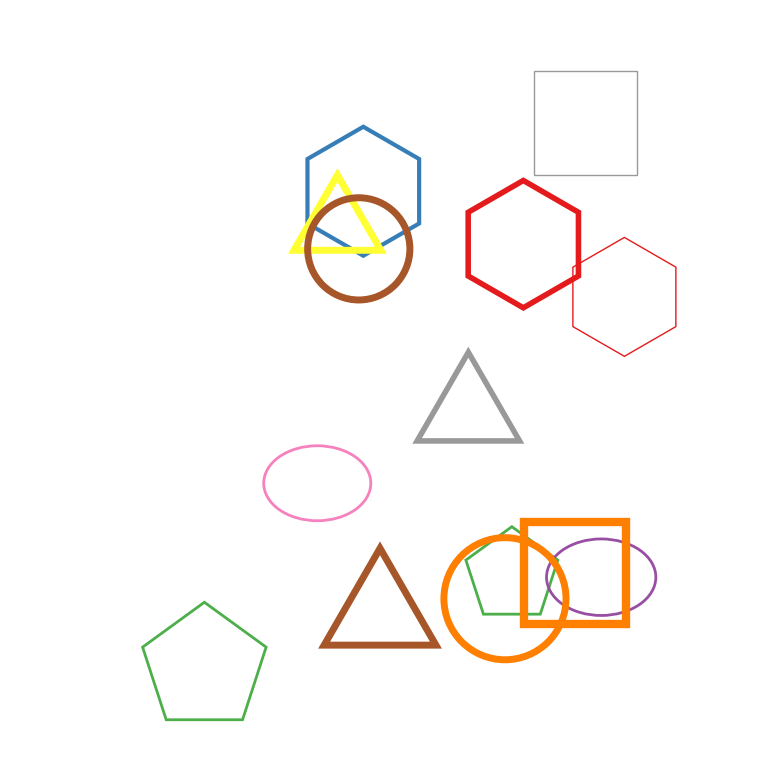[{"shape": "hexagon", "thickness": 0.5, "radius": 0.39, "center": [0.811, 0.614]}, {"shape": "hexagon", "thickness": 2, "radius": 0.41, "center": [0.68, 0.683]}, {"shape": "hexagon", "thickness": 1.5, "radius": 0.42, "center": [0.472, 0.752]}, {"shape": "pentagon", "thickness": 1, "radius": 0.42, "center": [0.265, 0.133]}, {"shape": "pentagon", "thickness": 1, "radius": 0.31, "center": [0.665, 0.253]}, {"shape": "oval", "thickness": 1, "radius": 0.35, "center": [0.781, 0.25]}, {"shape": "circle", "thickness": 2.5, "radius": 0.4, "center": [0.656, 0.222]}, {"shape": "square", "thickness": 3, "radius": 0.33, "center": [0.747, 0.256]}, {"shape": "triangle", "thickness": 2.5, "radius": 0.33, "center": [0.438, 0.708]}, {"shape": "triangle", "thickness": 2.5, "radius": 0.42, "center": [0.494, 0.204]}, {"shape": "circle", "thickness": 2.5, "radius": 0.33, "center": [0.466, 0.677]}, {"shape": "oval", "thickness": 1, "radius": 0.35, "center": [0.412, 0.372]}, {"shape": "triangle", "thickness": 2, "radius": 0.38, "center": [0.608, 0.466]}, {"shape": "square", "thickness": 0.5, "radius": 0.34, "center": [0.76, 0.84]}]